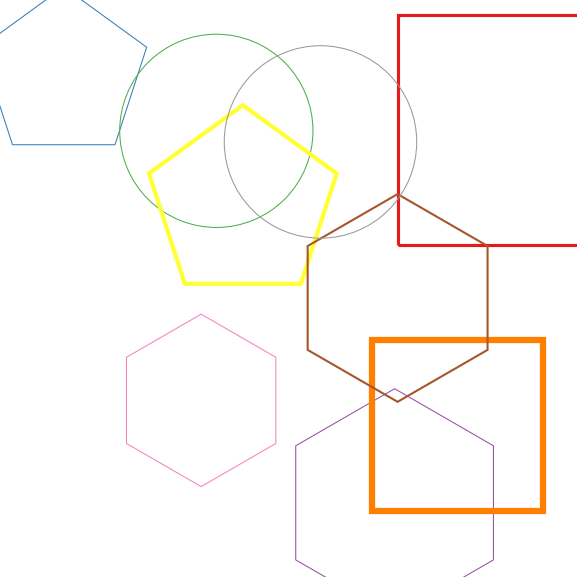[{"shape": "square", "thickness": 1.5, "radius": 0.99, "center": [0.888, 0.774]}, {"shape": "pentagon", "thickness": 0.5, "radius": 0.76, "center": [0.11, 0.871]}, {"shape": "circle", "thickness": 0.5, "radius": 0.84, "center": [0.375, 0.773]}, {"shape": "hexagon", "thickness": 0.5, "radius": 0.99, "center": [0.683, 0.128]}, {"shape": "square", "thickness": 3, "radius": 0.74, "center": [0.792, 0.262]}, {"shape": "pentagon", "thickness": 2, "radius": 0.85, "center": [0.421, 0.646]}, {"shape": "hexagon", "thickness": 1, "radius": 0.9, "center": [0.688, 0.483]}, {"shape": "hexagon", "thickness": 0.5, "radius": 0.75, "center": [0.348, 0.306]}, {"shape": "circle", "thickness": 0.5, "radius": 0.83, "center": [0.555, 0.753]}]